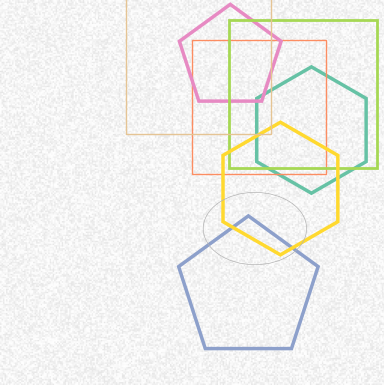[{"shape": "hexagon", "thickness": 2.5, "radius": 0.82, "center": [0.809, 0.662]}, {"shape": "square", "thickness": 1, "radius": 0.87, "center": [0.672, 0.723]}, {"shape": "pentagon", "thickness": 2.5, "radius": 0.95, "center": [0.645, 0.249]}, {"shape": "pentagon", "thickness": 2.5, "radius": 0.69, "center": [0.598, 0.85]}, {"shape": "square", "thickness": 2, "radius": 0.96, "center": [0.788, 0.756]}, {"shape": "hexagon", "thickness": 2.5, "radius": 0.86, "center": [0.728, 0.51]}, {"shape": "square", "thickness": 1, "radius": 0.94, "center": [0.516, 0.84]}, {"shape": "oval", "thickness": 0.5, "radius": 0.67, "center": [0.662, 0.406]}]